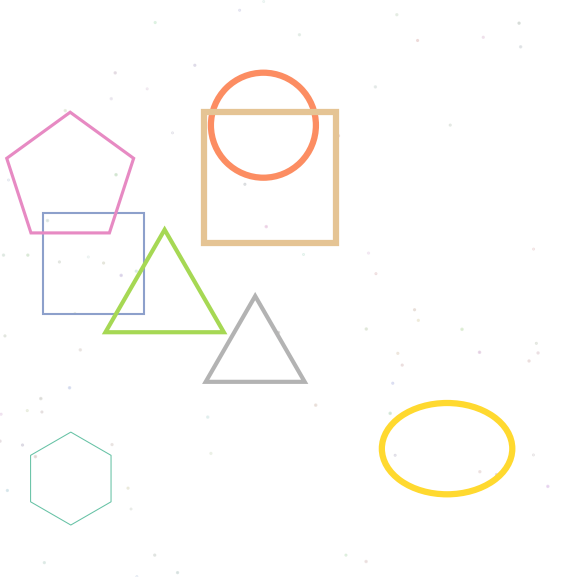[{"shape": "hexagon", "thickness": 0.5, "radius": 0.4, "center": [0.123, 0.17]}, {"shape": "circle", "thickness": 3, "radius": 0.45, "center": [0.456, 0.782]}, {"shape": "square", "thickness": 1, "radius": 0.44, "center": [0.161, 0.544]}, {"shape": "pentagon", "thickness": 1.5, "radius": 0.58, "center": [0.122, 0.689]}, {"shape": "triangle", "thickness": 2, "radius": 0.59, "center": [0.285, 0.483]}, {"shape": "oval", "thickness": 3, "radius": 0.56, "center": [0.774, 0.222]}, {"shape": "square", "thickness": 3, "radius": 0.57, "center": [0.467, 0.692]}, {"shape": "triangle", "thickness": 2, "radius": 0.49, "center": [0.442, 0.387]}]